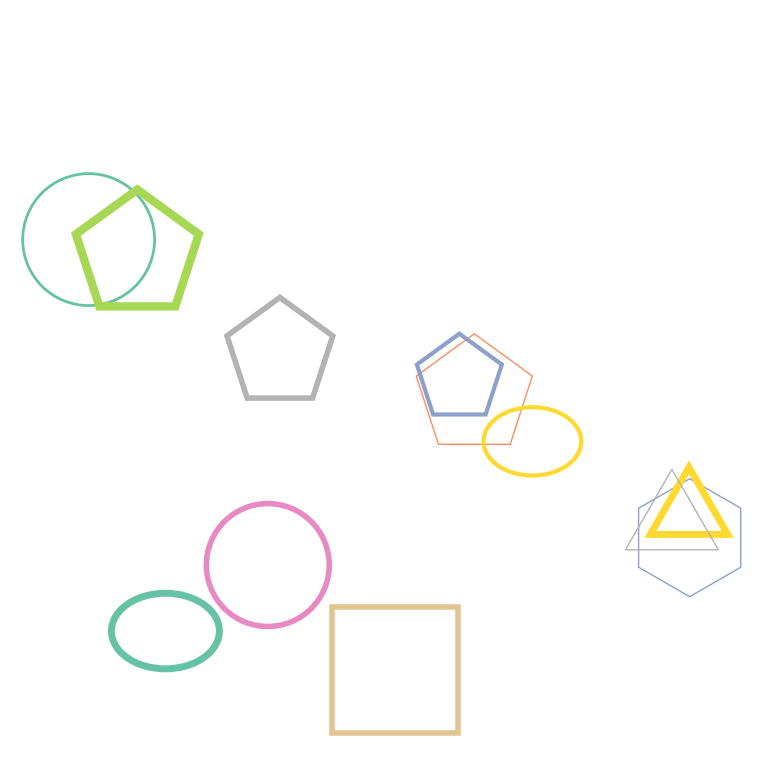[{"shape": "circle", "thickness": 1, "radius": 0.43, "center": [0.115, 0.689]}, {"shape": "oval", "thickness": 2.5, "radius": 0.35, "center": [0.215, 0.18]}, {"shape": "pentagon", "thickness": 0.5, "radius": 0.4, "center": [0.616, 0.487]}, {"shape": "pentagon", "thickness": 1.5, "radius": 0.29, "center": [0.597, 0.509]}, {"shape": "hexagon", "thickness": 0.5, "radius": 0.38, "center": [0.896, 0.302]}, {"shape": "circle", "thickness": 2, "radius": 0.4, "center": [0.348, 0.266]}, {"shape": "pentagon", "thickness": 3, "radius": 0.42, "center": [0.178, 0.67]}, {"shape": "triangle", "thickness": 2.5, "radius": 0.29, "center": [0.895, 0.335]}, {"shape": "oval", "thickness": 1.5, "radius": 0.32, "center": [0.691, 0.427]}, {"shape": "square", "thickness": 2, "radius": 0.41, "center": [0.513, 0.13]}, {"shape": "triangle", "thickness": 0.5, "radius": 0.35, "center": [0.873, 0.321]}, {"shape": "pentagon", "thickness": 2, "radius": 0.36, "center": [0.363, 0.541]}]